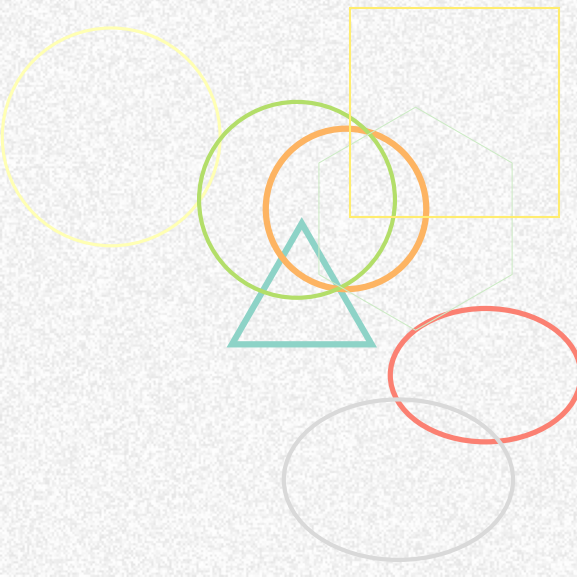[{"shape": "triangle", "thickness": 3, "radius": 0.7, "center": [0.523, 0.473]}, {"shape": "circle", "thickness": 1.5, "radius": 0.94, "center": [0.193, 0.762]}, {"shape": "oval", "thickness": 2.5, "radius": 0.82, "center": [0.841, 0.349]}, {"shape": "circle", "thickness": 3, "radius": 0.69, "center": [0.599, 0.637]}, {"shape": "circle", "thickness": 2, "radius": 0.85, "center": [0.514, 0.653]}, {"shape": "oval", "thickness": 2, "radius": 0.99, "center": [0.69, 0.169]}, {"shape": "hexagon", "thickness": 0.5, "radius": 0.97, "center": [0.72, 0.62]}, {"shape": "square", "thickness": 1, "radius": 0.9, "center": [0.787, 0.804]}]